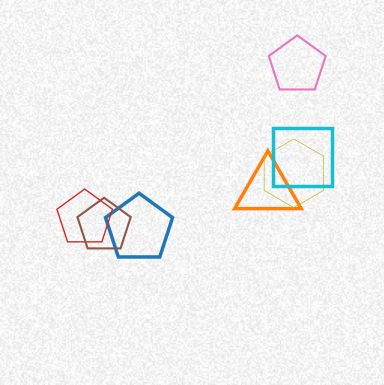[{"shape": "pentagon", "thickness": 2.5, "radius": 0.46, "center": [0.361, 0.407]}, {"shape": "triangle", "thickness": 2.5, "radius": 0.5, "center": [0.696, 0.508]}, {"shape": "pentagon", "thickness": 1, "radius": 0.38, "center": [0.22, 0.433]}, {"shape": "pentagon", "thickness": 1.5, "radius": 0.36, "center": [0.27, 0.414]}, {"shape": "pentagon", "thickness": 1.5, "radius": 0.39, "center": [0.772, 0.83]}, {"shape": "hexagon", "thickness": 0.5, "radius": 0.45, "center": [0.763, 0.55]}, {"shape": "square", "thickness": 2.5, "radius": 0.38, "center": [0.785, 0.593]}]